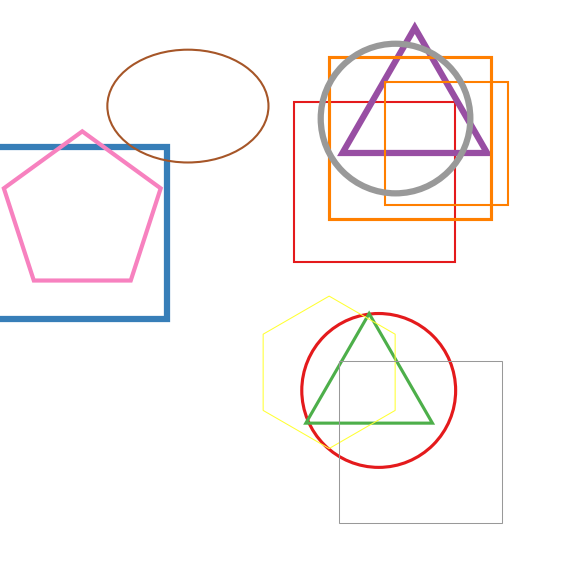[{"shape": "square", "thickness": 1, "radius": 0.69, "center": [0.649, 0.684]}, {"shape": "circle", "thickness": 1.5, "radius": 0.67, "center": [0.656, 0.323]}, {"shape": "square", "thickness": 3, "radius": 0.74, "center": [0.141, 0.596]}, {"shape": "triangle", "thickness": 1.5, "radius": 0.63, "center": [0.639, 0.33]}, {"shape": "triangle", "thickness": 3, "radius": 0.72, "center": [0.718, 0.807]}, {"shape": "square", "thickness": 1, "radius": 0.53, "center": [0.773, 0.75]}, {"shape": "square", "thickness": 1.5, "radius": 0.7, "center": [0.71, 0.76]}, {"shape": "hexagon", "thickness": 0.5, "radius": 0.66, "center": [0.57, 0.354]}, {"shape": "oval", "thickness": 1, "radius": 0.7, "center": [0.325, 0.815]}, {"shape": "pentagon", "thickness": 2, "radius": 0.71, "center": [0.142, 0.629]}, {"shape": "circle", "thickness": 3, "radius": 0.65, "center": [0.685, 0.794]}, {"shape": "square", "thickness": 0.5, "radius": 0.7, "center": [0.729, 0.234]}]